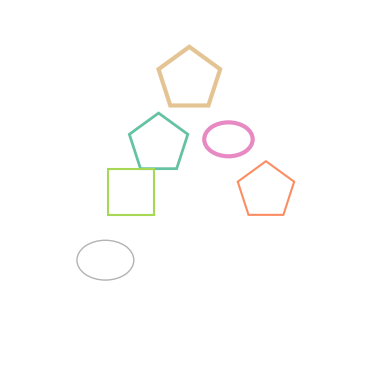[{"shape": "pentagon", "thickness": 2, "radius": 0.4, "center": [0.412, 0.626]}, {"shape": "pentagon", "thickness": 1.5, "radius": 0.39, "center": [0.691, 0.504]}, {"shape": "oval", "thickness": 3, "radius": 0.31, "center": [0.593, 0.638]}, {"shape": "square", "thickness": 1.5, "radius": 0.3, "center": [0.34, 0.501]}, {"shape": "pentagon", "thickness": 3, "radius": 0.42, "center": [0.492, 0.794]}, {"shape": "oval", "thickness": 1, "radius": 0.37, "center": [0.274, 0.324]}]